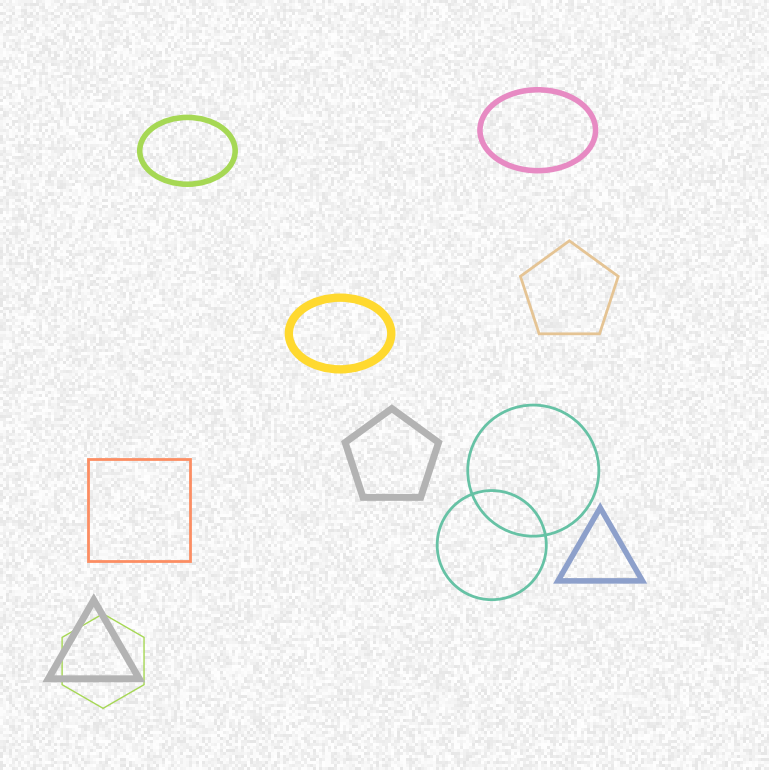[{"shape": "circle", "thickness": 1, "radius": 0.35, "center": [0.639, 0.292]}, {"shape": "circle", "thickness": 1, "radius": 0.43, "center": [0.693, 0.389]}, {"shape": "square", "thickness": 1, "radius": 0.33, "center": [0.181, 0.338]}, {"shape": "triangle", "thickness": 2, "radius": 0.32, "center": [0.779, 0.277]}, {"shape": "oval", "thickness": 2, "radius": 0.38, "center": [0.698, 0.831]}, {"shape": "hexagon", "thickness": 0.5, "radius": 0.31, "center": [0.134, 0.142]}, {"shape": "oval", "thickness": 2, "radius": 0.31, "center": [0.243, 0.804]}, {"shape": "oval", "thickness": 3, "radius": 0.33, "center": [0.442, 0.567]}, {"shape": "pentagon", "thickness": 1, "radius": 0.33, "center": [0.739, 0.62]}, {"shape": "pentagon", "thickness": 2.5, "radius": 0.32, "center": [0.509, 0.406]}, {"shape": "triangle", "thickness": 2.5, "radius": 0.34, "center": [0.122, 0.153]}]